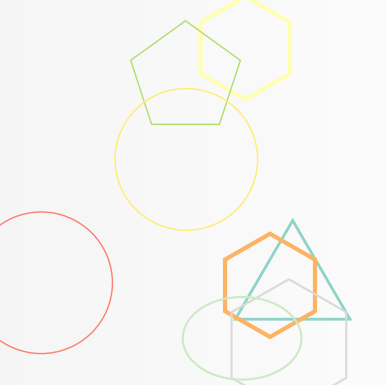[{"shape": "triangle", "thickness": 2, "radius": 0.85, "center": [0.755, 0.256]}, {"shape": "hexagon", "thickness": 3, "radius": 0.67, "center": [0.633, 0.875]}, {"shape": "circle", "thickness": 1, "radius": 0.92, "center": [0.106, 0.266]}, {"shape": "hexagon", "thickness": 3, "radius": 0.67, "center": [0.697, 0.259]}, {"shape": "pentagon", "thickness": 1, "radius": 0.74, "center": [0.479, 0.797]}, {"shape": "hexagon", "thickness": 1.5, "radius": 0.85, "center": [0.746, 0.104]}, {"shape": "oval", "thickness": 1.5, "radius": 0.77, "center": [0.625, 0.121]}, {"shape": "circle", "thickness": 1, "radius": 0.92, "center": [0.481, 0.586]}]